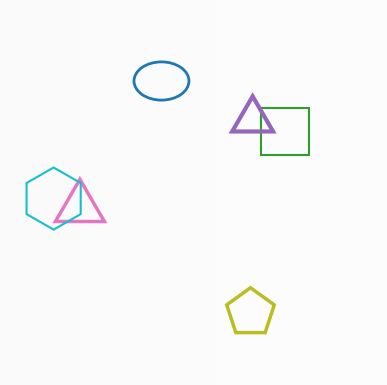[{"shape": "oval", "thickness": 2, "radius": 0.35, "center": [0.417, 0.79]}, {"shape": "square", "thickness": 1.5, "radius": 0.31, "center": [0.737, 0.659]}, {"shape": "triangle", "thickness": 3, "radius": 0.3, "center": [0.652, 0.689]}, {"shape": "triangle", "thickness": 2.5, "radius": 0.36, "center": [0.206, 0.461]}, {"shape": "pentagon", "thickness": 2.5, "radius": 0.32, "center": [0.646, 0.188]}, {"shape": "hexagon", "thickness": 1.5, "radius": 0.4, "center": [0.138, 0.484]}]